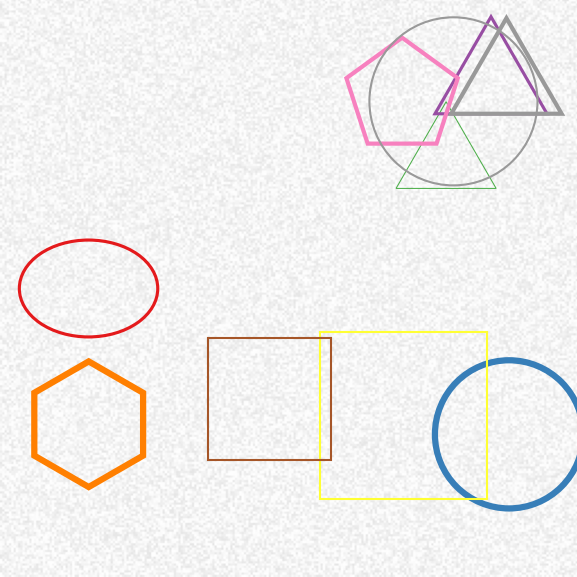[{"shape": "oval", "thickness": 1.5, "radius": 0.6, "center": [0.153, 0.5]}, {"shape": "circle", "thickness": 3, "radius": 0.64, "center": [0.881, 0.247]}, {"shape": "triangle", "thickness": 0.5, "radius": 0.5, "center": [0.772, 0.723]}, {"shape": "triangle", "thickness": 1.5, "radius": 0.56, "center": [0.85, 0.858]}, {"shape": "hexagon", "thickness": 3, "radius": 0.54, "center": [0.154, 0.265]}, {"shape": "square", "thickness": 1, "radius": 0.72, "center": [0.7, 0.279]}, {"shape": "square", "thickness": 1, "radius": 0.53, "center": [0.467, 0.308]}, {"shape": "pentagon", "thickness": 2, "radius": 0.51, "center": [0.696, 0.832]}, {"shape": "circle", "thickness": 1, "radius": 0.73, "center": [0.785, 0.824]}, {"shape": "triangle", "thickness": 2, "radius": 0.55, "center": [0.877, 0.857]}]